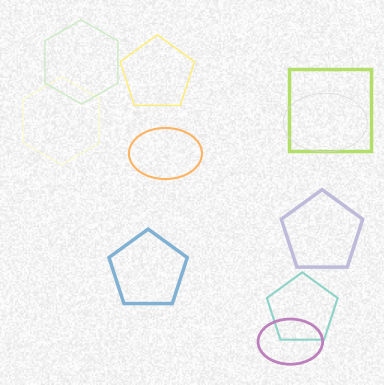[{"shape": "pentagon", "thickness": 1.5, "radius": 0.48, "center": [0.785, 0.196]}, {"shape": "hexagon", "thickness": 0.5, "radius": 0.57, "center": [0.16, 0.686]}, {"shape": "pentagon", "thickness": 2.5, "radius": 0.56, "center": [0.836, 0.396]}, {"shape": "pentagon", "thickness": 2.5, "radius": 0.53, "center": [0.385, 0.298]}, {"shape": "oval", "thickness": 1.5, "radius": 0.47, "center": [0.43, 0.601]}, {"shape": "square", "thickness": 2.5, "radius": 0.53, "center": [0.857, 0.715]}, {"shape": "oval", "thickness": 0.5, "radius": 0.54, "center": [0.845, 0.682]}, {"shape": "oval", "thickness": 2, "radius": 0.42, "center": [0.754, 0.113]}, {"shape": "hexagon", "thickness": 1, "radius": 0.55, "center": [0.211, 0.839]}, {"shape": "pentagon", "thickness": 1, "radius": 0.51, "center": [0.409, 0.808]}]